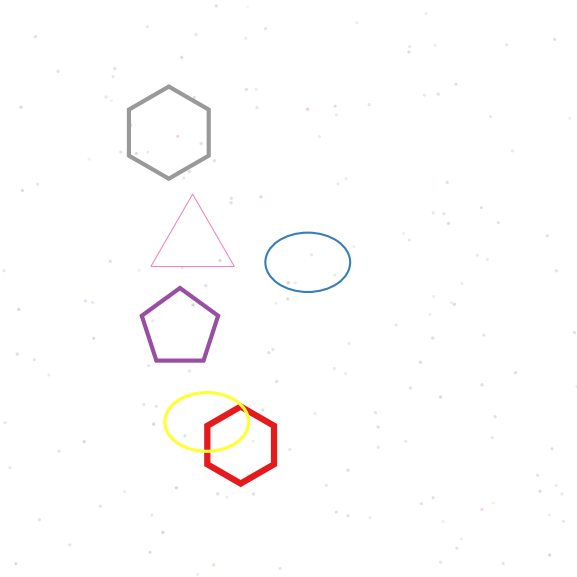[{"shape": "hexagon", "thickness": 3, "radius": 0.33, "center": [0.417, 0.228]}, {"shape": "oval", "thickness": 1, "radius": 0.37, "center": [0.533, 0.545]}, {"shape": "pentagon", "thickness": 2, "radius": 0.35, "center": [0.312, 0.431]}, {"shape": "oval", "thickness": 1.5, "radius": 0.36, "center": [0.358, 0.269]}, {"shape": "triangle", "thickness": 0.5, "radius": 0.42, "center": [0.334, 0.579]}, {"shape": "hexagon", "thickness": 2, "radius": 0.4, "center": [0.292, 0.769]}]